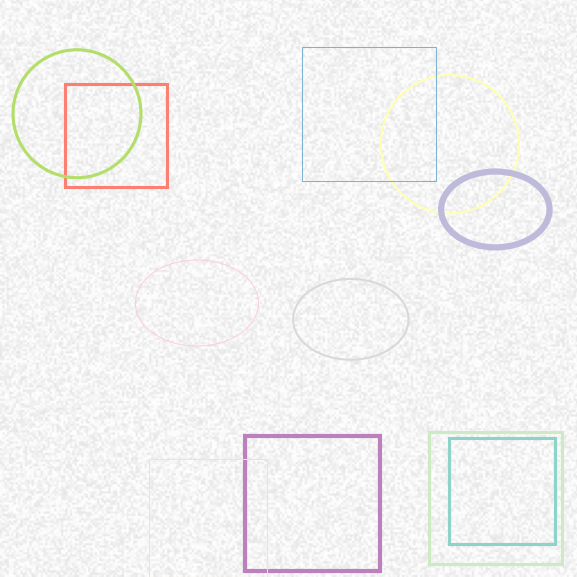[{"shape": "square", "thickness": 1.5, "radius": 0.46, "center": [0.869, 0.149]}, {"shape": "circle", "thickness": 1, "radius": 0.6, "center": [0.779, 0.749]}, {"shape": "oval", "thickness": 3, "radius": 0.47, "center": [0.858, 0.636]}, {"shape": "square", "thickness": 1.5, "radius": 0.44, "center": [0.201, 0.765]}, {"shape": "square", "thickness": 0.5, "radius": 0.58, "center": [0.64, 0.801]}, {"shape": "circle", "thickness": 1.5, "radius": 0.55, "center": [0.133, 0.802]}, {"shape": "oval", "thickness": 0.5, "radius": 0.53, "center": [0.341, 0.474]}, {"shape": "oval", "thickness": 1, "radius": 0.5, "center": [0.607, 0.446]}, {"shape": "square", "thickness": 2, "radius": 0.59, "center": [0.541, 0.127]}, {"shape": "square", "thickness": 1.5, "radius": 0.57, "center": [0.858, 0.137]}, {"shape": "square", "thickness": 0.5, "radius": 0.51, "center": [0.36, 0.102]}]